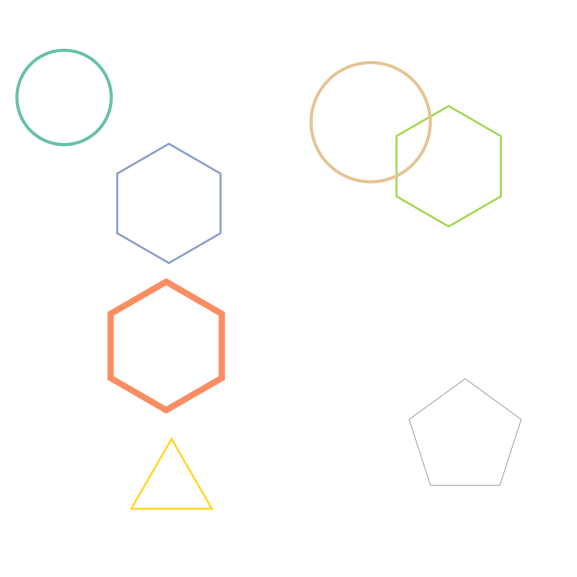[{"shape": "circle", "thickness": 1.5, "radius": 0.41, "center": [0.111, 0.83]}, {"shape": "hexagon", "thickness": 3, "radius": 0.56, "center": [0.288, 0.4]}, {"shape": "hexagon", "thickness": 1, "radius": 0.52, "center": [0.292, 0.647]}, {"shape": "hexagon", "thickness": 1, "radius": 0.52, "center": [0.777, 0.711]}, {"shape": "triangle", "thickness": 1, "radius": 0.4, "center": [0.297, 0.159]}, {"shape": "circle", "thickness": 1.5, "radius": 0.52, "center": [0.642, 0.788]}, {"shape": "pentagon", "thickness": 0.5, "radius": 0.51, "center": [0.805, 0.241]}]